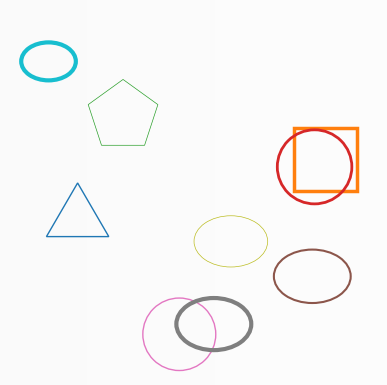[{"shape": "triangle", "thickness": 1, "radius": 0.46, "center": [0.2, 0.432]}, {"shape": "square", "thickness": 2.5, "radius": 0.41, "center": [0.84, 0.586]}, {"shape": "pentagon", "thickness": 0.5, "radius": 0.47, "center": [0.318, 0.699]}, {"shape": "circle", "thickness": 2, "radius": 0.48, "center": [0.812, 0.567]}, {"shape": "oval", "thickness": 1.5, "radius": 0.5, "center": [0.806, 0.282]}, {"shape": "circle", "thickness": 1, "radius": 0.47, "center": [0.463, 0.132]}, {"shape": "oval", "thickness": 3, "radius": 0.48, "center": [0.552, 0.158]}, {"shape": "oval", "thickness": 0.5, "radius": 0.48, "center": [0.596, 0.373]}, {"shape": "oval", "thickness": 3, "radius": 0.35, "center": [0.125, 0.841]}]